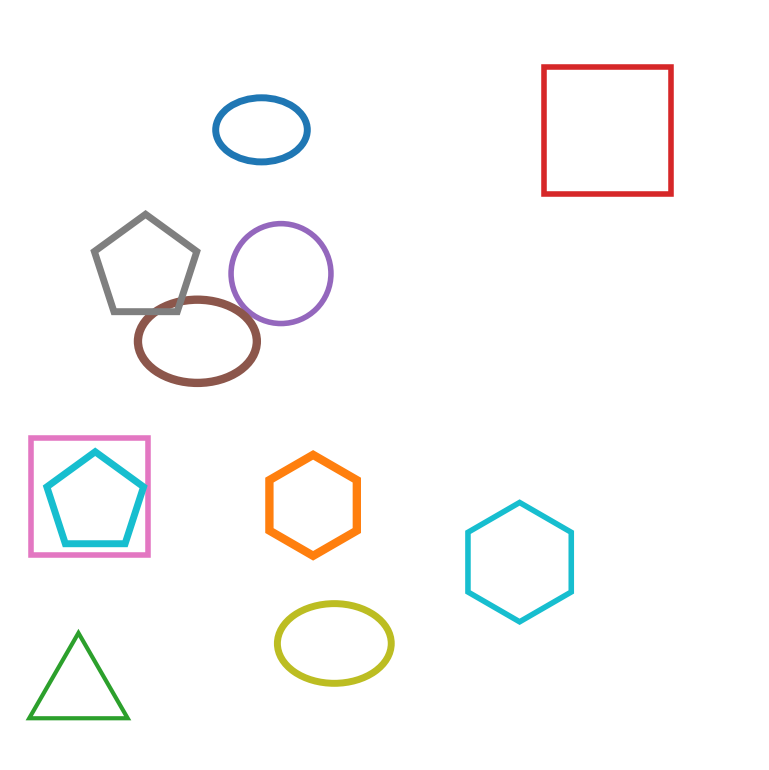[{"shape": "oval", "thickness": 2.5, "radius": 0.3, "center": [0.34, 0.831]}, {"shape": "hexagon", "thickness": 3, "radius": 0.33, "center": [0.407, 0.344]}, {"shape": "triangle", "thickness": 1.5, "radius": 0.37, "center": [0.102, 0.104]}, {"shape": "square", "thickness": 2, "radius": 0.41, "center": [0.789, 0.83]}, {"shape": "circle", "thickness": 2, "radius": 0.32, "center": [0.365, 0.645]}, {"shape": "oval", "thickness": 3, "radius": 0.39, "center": [0.256, 0.557]}, {"shape": "square", "thickness": 2, "radius": 0.38, "center": [0.116, 0.355]}, {"shape": "pentagon", "thickness": 2.5, "radius": 0.35, "center": [0.189, 0.652]}, {"shape": "oval", "thickness": 2.5, "radius": 0.37, "center": [0.434, 0.164]}, {"shape": "pentagon", "thickness": 2.5, "radius": 0.33, "center": [0.124, 0.347]}, {"shape": "hexagon", "thickness": 2, "radius": 0.39, "center": [0.675, 0.27]}]